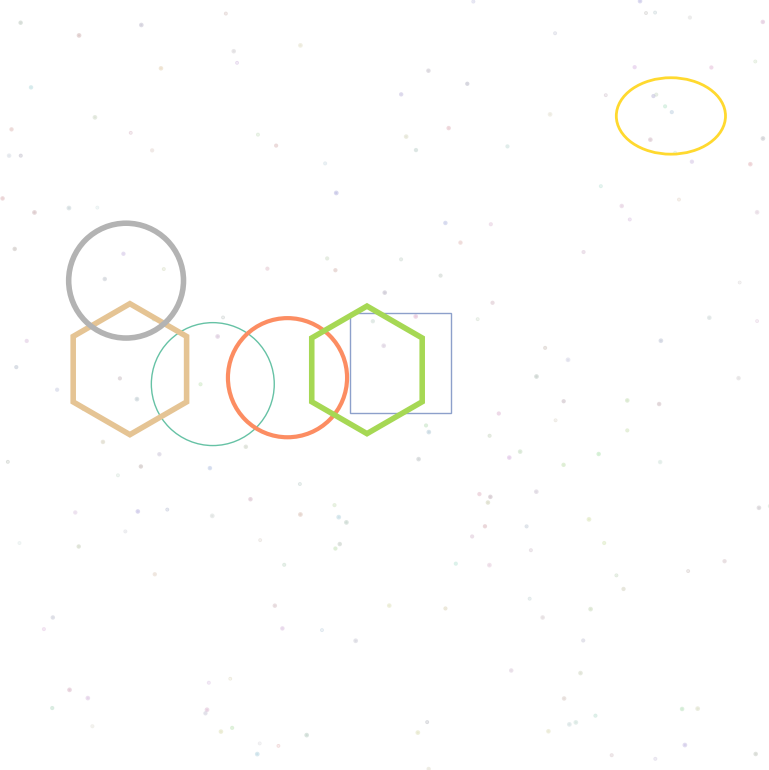[{"shape": "circle", "thickness": 0.5, "radius": 0.4, "center": [0.276, 0.501]}, {"shape": "circle", "thickness": 1.5, "radius": 0.39, "center": [0.373, 0.509]}, {"shape": "square", "thickness": 0.5, "radius": 0.33, "center": [0.52, 0.529]}, {"shape": "hexagon", "thickness": 2, "radius": 0.41, "center": [0.477, 0.52]}, {"shape": "oval", "thickness": 1, "radius": 0.35, "center": [0.871, 0.849]}, {"shape": "hexagon", "thickness": 2, "radius": 0.43, "center": [0.169, 0.521]}, {"shape": "circle", "thickness": 2, "radius": 0.37, "center": [0.164, 0.636]}]